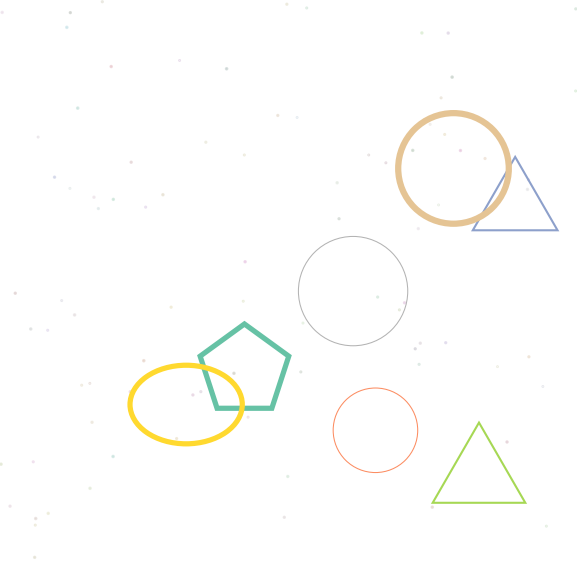[{"shape": "pentagon", "thickness": 2.5, "radius": 0.4, "center": [0.423, 0.357]}, {"shape": "circle", "thickness": 0.5, "radius": 0.37, "center": [0.65, 0.254]}, {"shape": "triangle", "thickness": 1, "radius": 0.42, "center": [0.892, 0.643]}, {"shape": "triangle", "thickness": 1, "radius": 0.46, "center": [0.829, 0.175]}, {"shape": "oval", "thickness": 2.5, "radius": 0.49, "center": [0.322, 0.299]}, {"shape": "circle", "thickness": 3, "radius": 0.48, "center": [0.785, 0.707]}, {"shape": "circle", "thickness": 0.5, "radius": 0.47, "center": [0.611, 0.495]}]